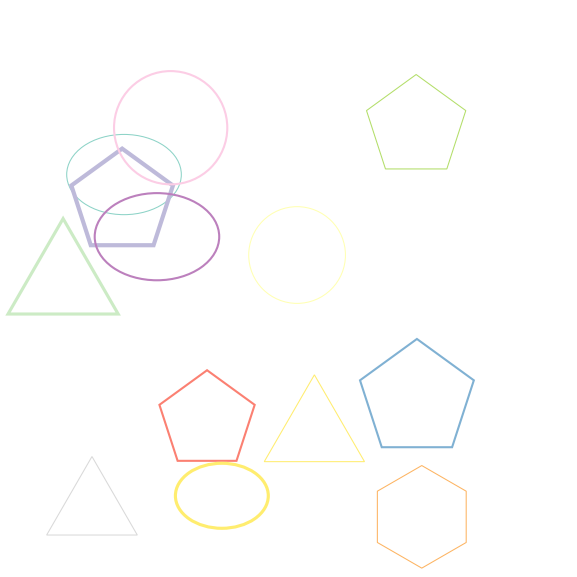[{"shape": "oval", "thickness": 0.5, "radius": 0.5, "center": [0.215, 0.697]}, {"shape": "circle", "thickness": 0.5, "radius": 0.42, "center": [0.514, 0.558]}, {"shape": "pentagon", "thickness": 2, "radius": 0.46, "center": [0.212, 0.649]}, {"shape": "pentagon", "thickness": 1, "radius": 0.43, "center": [0.359, 0.271]}, {"shape": "pentagon", "thickness": 1, "radius": 0.52, "center": [0.722, 0.309]}, {"shape": "hexagon", "thickness": 0.5, "radius": 0.44, "center": [0.73, 0.104]}, {"shape": "pentagon", "thickness": 0.5, "radius": 0.45, "center": [0.721, 0.78]}, {"shape": "circle", "thickness": 1, "radius": 0.49, "center": [0.296, 0.778]}, {"shape": "triangle", "thickness": 0.5, "radius": 0.45, "center": [0.159, 0.118]}, {"shape": "oval", "thickness": 1, "radius": 0.54, "center": [0.272, 0.589]}, {"shape": "triangle", "thickness": 1.5, "radius": 0.55, "center": [0.109, 0.51]}, {"shape": "triangle", "thickness": 0.5, "radius": 0.5, "center": [0.544, 0.25]}, {"shape": "oval", "thickness": 1.5, "radius": 0.4, "center": [0.384, 0.141]}]